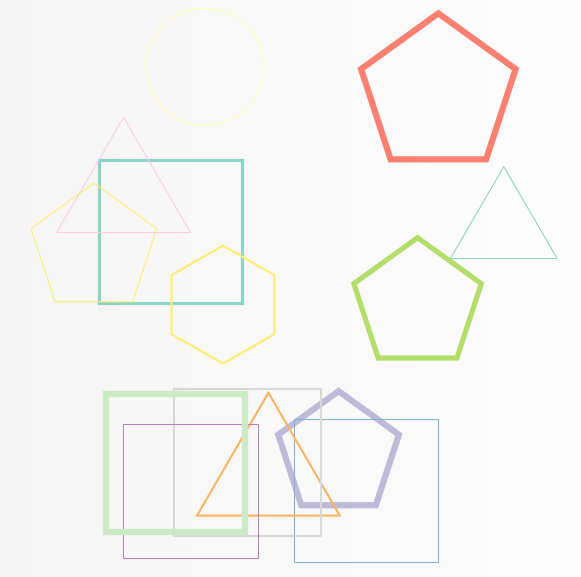[{"shape": "triangle", "thickness": 0.5, "radius": 0.53, "center": [0.867, 0.604]}, {"shape": "square", "thickness": 1.5, "radius": 0.62, "center": [0.293, 0.598]}, {"shape": "circle", "thickness": 0.5, "radius": 0.51, "center": [0.353, 0.883]}, {"shape": "pentagon", "thickness": 3, "radius": 0.55, "center": [0.582, 0.213]}, {"shape": "pentagon", "thickness": 3, "radius": 0.7, "center": [0.754, 0.836]}, {"shape": "square", "thickness": 0.5, "radius": 0.62, "center": [0.63, 0.15]}, {"shape": "triangle", "thickness": 1, "radius": 0.71, "center": [0.462, 0.177]}, {"shape": "pentagon", "thickness": 2.5, "radius": 0.58, "center": [0.718, 0.472]}, {"shape": "triangle", "thickness": 0.5, "radius": 0.67, "center": [0.213, 0.663]}, {"shape": "square", "thickness": 1, "radius": 0.64, "center": [0.426, 0.199]}, {"shape": "square", "thickness": 0.5, "radius": 0.58, "center": [0.328, 0.149]}, {"shape": "square", "thickness": 3, "radius": 0.6, "center": [0.301, 0.198]}, {"shape": "pentagon", "thickness": 0.5, "radius": 0.57, "center": [0.161, 0.568]}, {"shape": "hexagon", "thickness": 1, "radius": 0.51, "center": [0.384, 0.472]}]